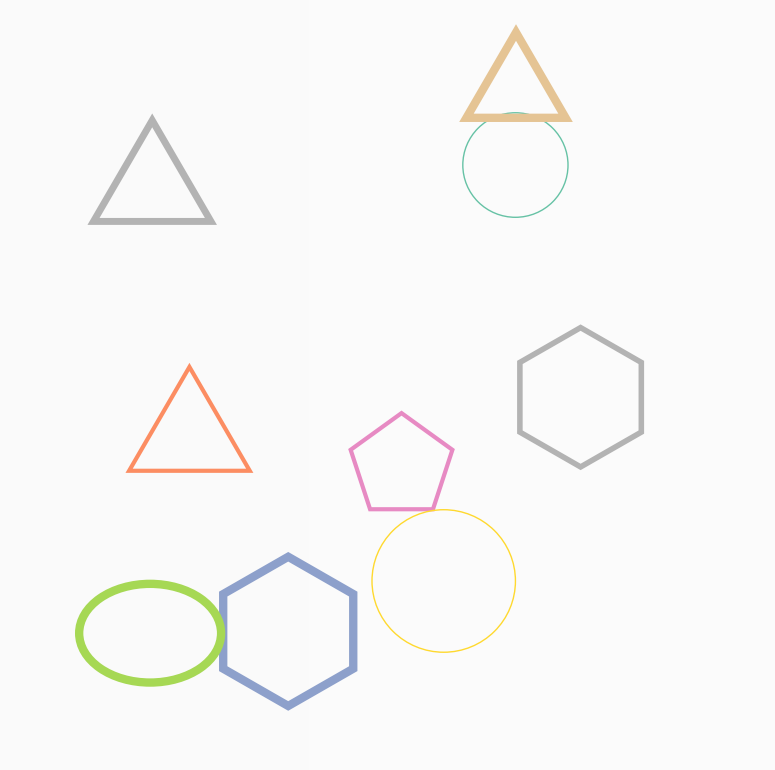[{"shape": "circle", "thickness": 0.5, "radius": 0.34, "center": [0.665, 0.786]}, {"shape": "triangle", "thickness": 1.5, "radius": 0.45, "center": [0.244, 0.434]}, {"shape": "hexagon", "thickness": 3, "radius": 0.48, "center": [0.372, 0.18]}, {"shape": "pentagon", "thickness": 1.5, "radius": 0.35, "center": [0.518, 0.394]}, {"shape": "oval", "thickness": 3, "radius": 0.46, "center": [0.194, 0.178]}, {"shape": "circle", "thickness": 0.5, "radius": 0.46, "center": [0.573, 0.245]}, {"shape": "triangle", "thickness": 3, "radius": 0.37, "center": [0.666, 0.884]}, {"shape": "triangle", "thickness": 2.5, "radius": 0.44, "center": [0.196, 0.756]}, {"shape": "hexagon", "thickness": 2, "radius": 0.45, "center": [0.749, 0.484]}]